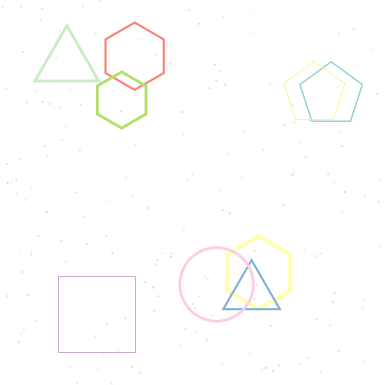[{"shape": "pentagon", "thickness": 1, "radius": 0.43, "center": [0.86, 0.754]}, {"shape": "hexagon", "thickness": 3, "radius": 0.47, "center": [0.672, 0.292]}, {"shape": "hexagon", "thickness": 1.5, "radius": 0.44, "center": [0.35, 0.854]}, {"shape": "triangle", "thickness": 1.5, "radius": 0.42, "center": [0.653, 0.239]}, {"shape": "hexagon", "thickness": 2, "radius": 0.36, "center": [0.316, 0.74]}, {"shape": "circle", "thickness": 2, "radius": 0.48, "center": [0.563, 0.261]}, {"shape": "square", "thickness": 0.5, "radius": 0.5, "center": [0.251, 0.185]}, {"shape": "triangle", "thickness": 2, "radius": 0.48, "center": [0.174, 0.837]}, {"shape": "pentagon", "thickness": 0.5, "radius": 0.42, "center": [0.816, 0.757]}]